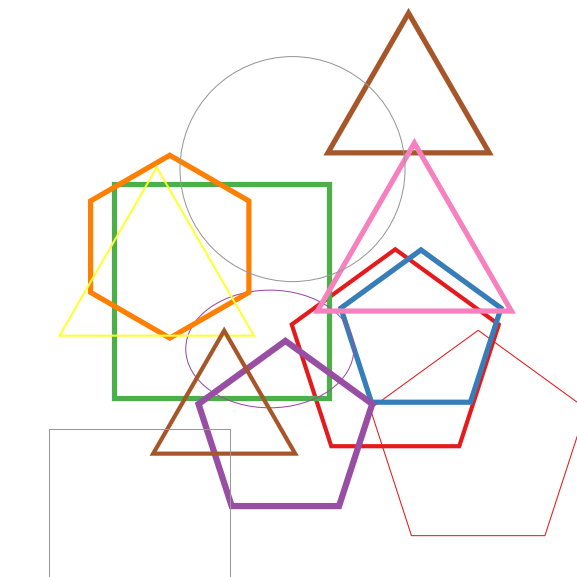[{"shape": "pentagon", "thickness": 0.5, "radius": 0.98, "center": [0.828, 0.231]}, {"shape": "pentagon", "thickness": 2, "radius": 0.94, "center": [0.684, 0.379]}, {"shape": "pentagon", "thickness": 2.5, "radius": 0.73, "center": [0.729, 0.421]}, {"shape": "square", "thickness": 2.5, "radius": 0.93, "center": [0.383, 0.495]}, {"shape": "oval", "thickness": 0.5, "radius": 0.73, "center": [0.467, 0.395]}, {"shape": "pentagon", "thickness": 3, "radius": 0.79, "center": [0.494, 0.251]}, {"shape": "hexagon", "thickness": 2.5, "radius": 0.79, "center": [0.294, 0.572]}, {"shape": "triangle", "thickness": 1, "radius": 0.97, "center": [0.271, 0.515]}, {"shape": "triangle", "thickness": 2, "radius": 0.71, "center": [0.388, 0.285]}, {"shape": "triangle", "thickness": 2.5, "radius": 0.81, "center": [0.707, 0.815]}, {"shape": "triangle", "thickness": 2.5, "radius": 0.97, "center": [0.718, 0.557]}, {"shape": "circle", "thickness": 0.5, "radius": 0.97, "center": [0.507, 0.706]}, {"shape": "square", "thickness": 0.5, "radius": 0.78, "center": [0.242, 0.1]}]